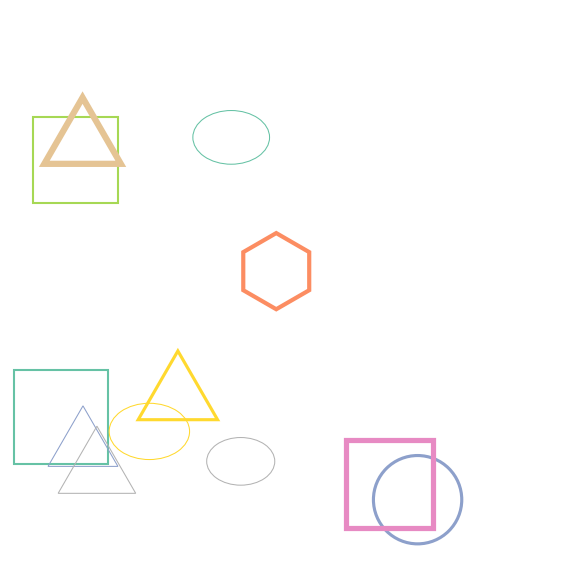[{"shape": "square", "thickness": 1, "radius": 0.41, "center": [0.106, 0.277]}, {"shape": "oval", "thickness": 0.5, "radius": 0.33, "center": [0.4, 0.761]}, {"shape": "hexagon", "thickness": 2, "radius": 0.33, "center": [0.478, 0.53]}, {"shape": "triangle", "thickness": 0.5, "radius": 0.35, "center": [0.144, 0.226]}, {"shape": "circle", "thickness": 1.5, "radius": 0.38, "center": [0.723, 0.134]}, {"shape": "square", "thickness": 2.5, "radius": 0.38, "center": [0.675, 0.161]}, {"shape": "square", "thickness": 1, "radius": 0.37, "center": [0.131, 0.722]}, {"shape": "triangle", "thickness": 1.5, "radius": 0.4, "center": [0.308, 0.312]}, {"shape": "oval", "thickness": 0.5, "radius": 0.35, "center": [0.259, 0.252]}, {"shape": "triangle", "thickness": 3, "radius": 0.38, "center": [0.143, 0.754]}, {"shape": "oval", "thickness": 0.5, "radius": 0.29, "center": [0.417, 0.2]}, {"shape": "triangle", "thickness": 0.5, "radius": 0.39, "center": [0.168, 0.184]}]